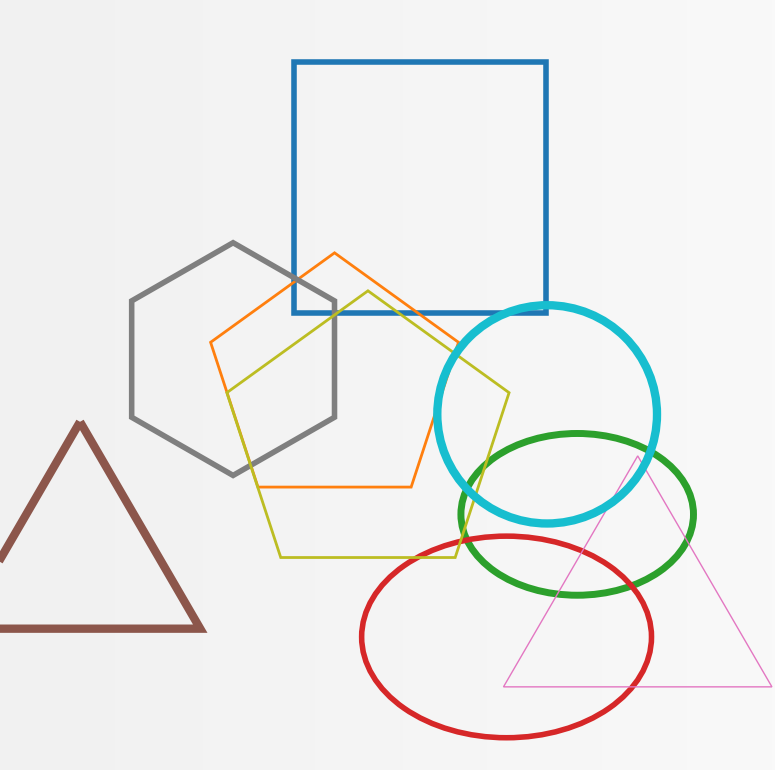[{"shape": "square", "thickness": 2, "radius": 0.81, "center": [0.542, 0.756]}, {"shape": "pentagon", "thickness": 1, "radius": 0.84, "center": [0.432, 0.503]}, {"shape": "oval", "thickness": 2.5, "radius": 0.75, "center": [0.745, 0.332]}, {"shape": "oval", "thickness": 2, "radius": 0.94, "center": [0.654, 0.173]}, {"shape": "triangle", "thickness": 3, "radius": 0.9, "center": [0.103, 0.273]}, {"shape": "triangle", "thickness": 0.5, "radius": 1.0, "center": [0.823, 0.208]}, {"shape": "hexagon", "thickness": 2, "radius": 0.76, "center": [0.301, 0.534]}, {"shape": "pentagon", "thickness": 1, "radius": 0.96, "center": [0.475, 0.431]}, {"shape": "circle", "thickness": 3, "radius": 0.71, "center": [0.706, 0.462]}]